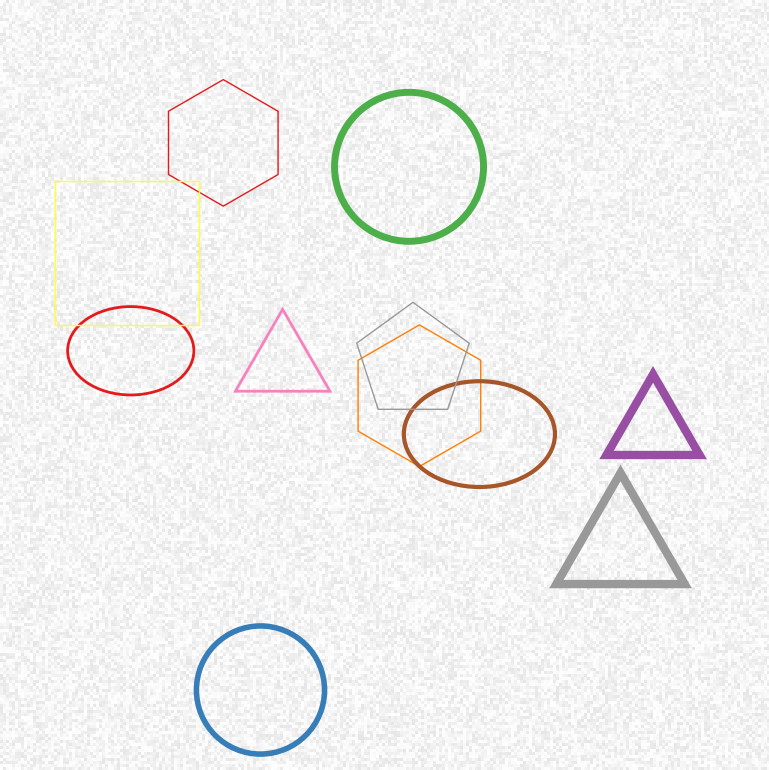[{"shape": "oval", "thickness": 1, "radius": 0.41, "center": [0.17, 0.544]}, {"shape": "hexagon", "thickness": 0.5, "radius": 0.41, "center": [0.29, 0.814]}, {"shape": "circle", "thickness": 2, "radius": 0.42, "center": [0.338, 0.104]}, {"shape": "circle", "thickness": 2.5, "radius": 0.48, "center": [0.531, 0.783]}, {"shape": "triangle", "thickness": 3, "radius": 0.35, "center": [0.848, 0.444]}, {"shape": "hexagon", "thickness": 0.5, "radius": 0.46, "center": [0.545, 0.486]}, {"shape": "square", "thickness": 0.5, "radius": 0.47, "center": [0.165, 0.671]}, {"shape": "oval", "thickness": 1.5, "radius": 0.49, "center": [0.623, 0.436]}, {"shape": "triangle", "thickness": 1, "radius": 0.35, "center": [0.367, 0.527]}, {"shape": "triangle", "thickness": 3, "radius": 0.48, "center": [0.806, 0.29]}, {"shape": "pentagon", "thickness": 0.5, "radius": 0.38, "center": [0.536, 0.531]}]